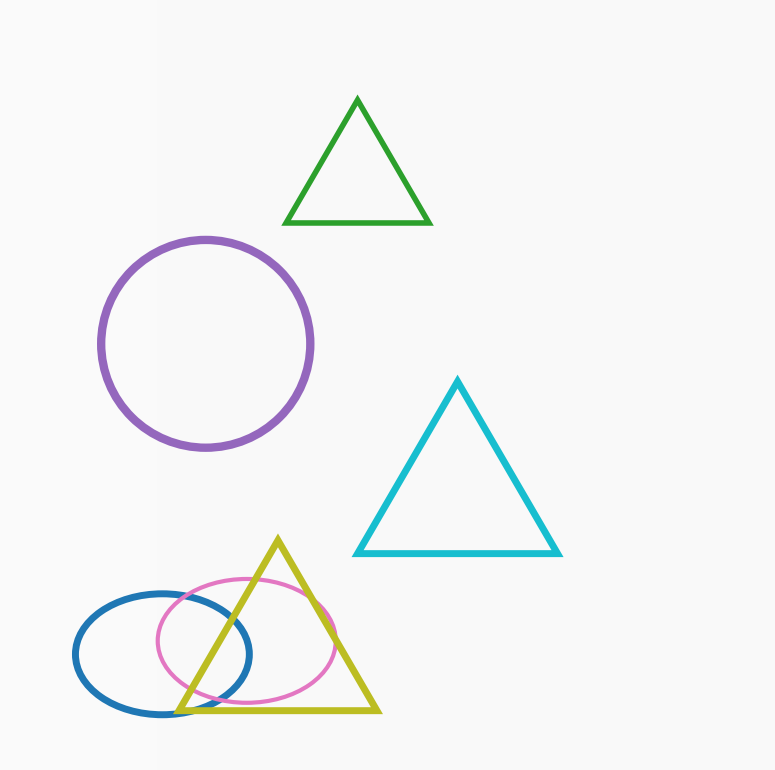[{"shape": "oval", "thickness": 2.5, "radius": 0.56, "center": [0.21, 0.15]}, {"shape": "triangle", "thickness": 2, "radius": 0.53, "center": [0.461, 0.764]}, {"shape": "circle", "thickness": 3, "radius": 0.67, "center": [0.265, 0.553]}, {"shape": "oval", "thickness": 1.5, "radius": 0.57, "center": [0.318, 0.168]}, {"shape": "triangle", "thickness": 2.5, "radius": 0.74, "center": [0.359, 0.151]}, {"shape": "triangle", "thickness": 2.5, "radius": 0.74, "center": [0.59, 0.355]}]